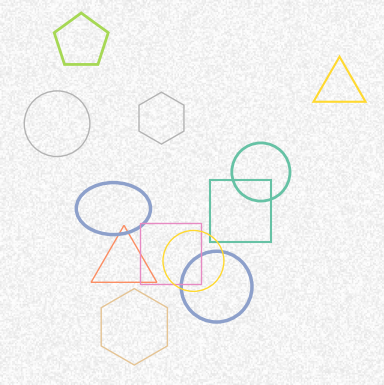[{"shape": "square", "thickness": 1.5, "radius": 0.4, "center": [0.625, 0.452]}, {"shape": "circle", "thickness": 2, "radius": 0.38, "center": [0.678, 0.553]}, {"shape": "triangle", "thickness": 1, "radius": 0.49, "center": [0.322, 0.316]}, {"shape": "oval", "thickness": 2.5, "radius": 0.48, "center": [0.295, 0.458]}, {"shape": "circle", "thickness": 2.5, "radius": 0.46, "center": [0.563, 0.255]}, {"shape": "square", "thickness": 1, "radius": 0.4, "center": [0.443, 0.342]}, {"shape": "pentagon", "thickness": 2, "radius": 0.37, "center": [0.211, 0.892]}, {"shape": "circle", "thickness": 1, "radius": 0.4, "center": [0.502, 0.322]}, {"shape": "triangle", "thickness": 1.5, "radius": 0.39, "center": [0.882, 0.775]}, {"shape": "hexagon", "thickness": 1, "radius": 0.5, "center": [0.349, 0.151]}, {"shape": "hexagon", "thickness": 1, "radius": 0.34, "center": [0.419, 0.693]}, {"shape": "circle", "thickness": 1, "radius": 0.43, "center": [0.148, 0.679]}]